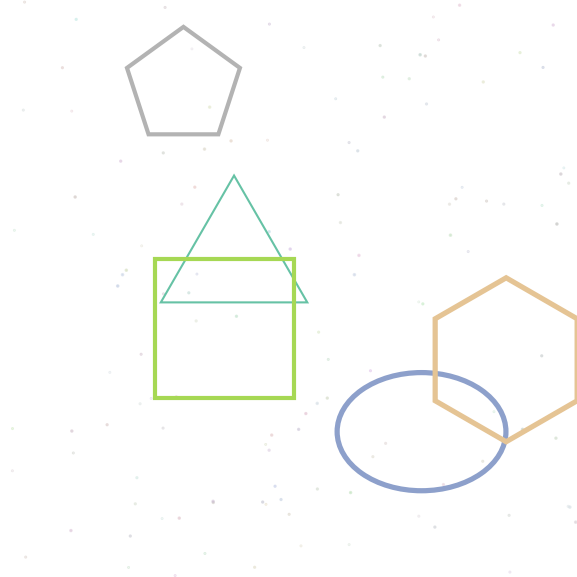[{"shape": "triangle", "thickness": 1, "radius": 0.73, "center": [0.405, 0.549]}, {"shape": "oval", "thickness": 2.5, "radius": 0.73, "center": [0.73, 0.252]}, {"shape": "square", "thickness": 2, "radius": 0.6, "center": [0.389, 0.43]}, {"shape": "hexagon", "thickness": 2.5, "radius": 0.71, "center": [0.876, 0.376]}, {"shape": "pentagon", "thickness": 2, "radius": 0.51, "center": [0.318, 0.85]}]